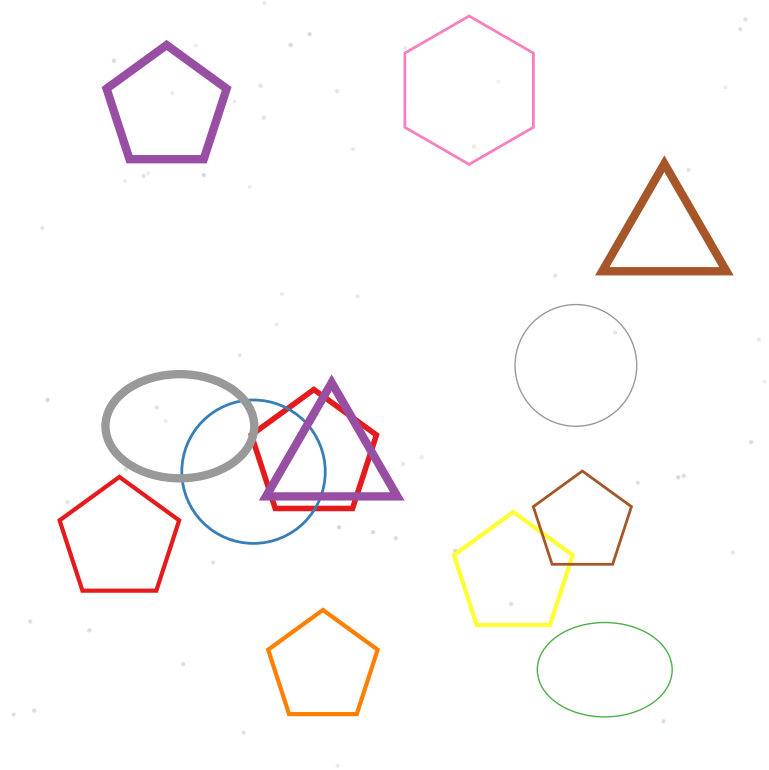[{"shape": "pentagon", "thickness": 1.5, "radius": 0.41, "center": [0.155, 0.299]}, {"shape": "pentagon", "thickness": 2, "radius": 0.43, "center": [0.408, 0.409]}, {"shape": "circle", "thickness": 1, "radius": 0.47, "center": [0.329, 0.387]}, {"shape": "oval", "thickness": 0.5, "radius": 0.44, "center": [0.785, 0.13]}, {"shape": "triangle", "thickness": 3, "radius": 0.49, "center": [0.431, 0.405]}, {"shape": "pentagon", "thickness": 3, "radius": 0.41, "center": [0.216, 0.86]}, {"shape": "pentagon", "thickness": 1.5, "radius": 0.37, "center": [0.419, 0.133]}, {"shape": "pentagon", "thickness": 1.5, "radius": 0.41, "center": [0.667, 0.254]}, {"shape": "triangle", "thickness": 3, "radius": 0.47, "center": [0.863, 0.694]}, {"shape": "pentagon", "thickness": 1, "radius": 0.33, "center": [0.756, 0.321]}, {"shape": "hexagon", "thickness": 1, "radius": 0.48, "center": [0.609, 0.883]}, {"shape": "circle", "thickness": 0.5, "radius": 0.4, "center": [0.748, 0.525]}, {"shape": "oval", "thickness": 3, "radius": 0.48, "center": [0.234, 0.446]}]